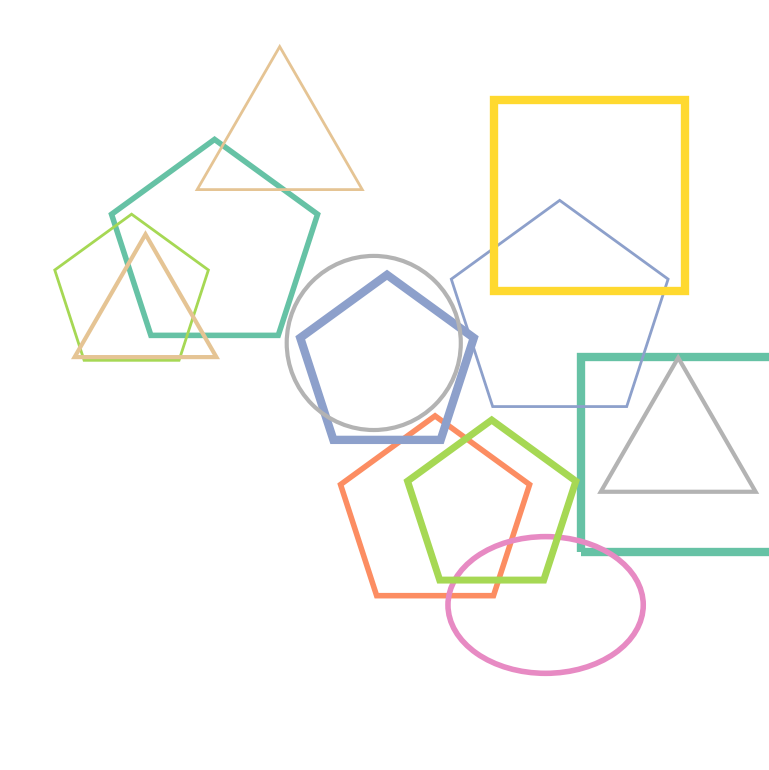[{"shape": "pentagon", "thickness": 2, "radius": 0.7, "center": [0.279, 0.678]}, {"shape": "square", "thickness": 3, "radius": 0.63, "center": [0.881, 0.41]}, {"shape": "pentagon", "thickness": 2, "radius": 0.65, "center": [0.565, 0.331]}, {"shape": "pentagon", "thickness": 3, "radius": 0.59, "center": [0.503, 0.525]}, {"shape": "pentagon", "thickness": 1, "radius": 0.74, "center": [0.727, 0.592]}, {"shape": "oval", "thickness": 2, "radius": 0.63, "center": [0.709, 0.214]}, {"shape": "pentagon", "thickness": 1, "radius": 0.52, "center": [0.171, 0.617]}, {"shape": "pentagon", "thickness": 2.5, "radius": 0.57, "center": [0.639, 0.34]}, {"shape": "square", "thickness": 3, "radius": 0.62, "center": [0.766, 0.746]}, {"shape": "triangle", "thickness": 1.5, "radius": 0.53, "center": [0.189, 0.589]}, {"shape": "triangle", "thickness": 1, "radius": 0.62, "center": [0.363, 0.816]}, {"shape": "triangle", "thickness": 1.5, "radius": 0.58, "center": [0.881, 0.419]}, {"shape": "circle", "thickness": 1.5, "radius": 0.57, "center": [0.485, 0.555]}]